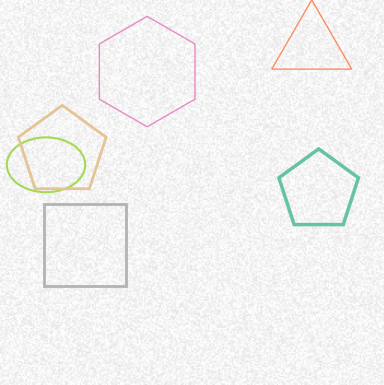[{"shape": "pentagon", "thickness": 2.5, "radius": 0.54, "center": [0.828, 0.505]}, {"shape": "triangle", "thickness": 1, "radius": 0.6, "center": [0.81, 0.88]}, {"shape": "hexagon", "thickness": 1, "radius": 0.72, "center": [0.382, 0.814]}, {"shape": "oval", "thickness": 1.5, "radius": 0.51, "center": [0.12, 0.572]}, {"shape": "pentagon", "thickness": 2, "radius": 0.6, "center": [0.162, 0.607]}, {"shape": "square", "thickness": 2, "radius": 0.53, "center": [0.22, 0.363]}]